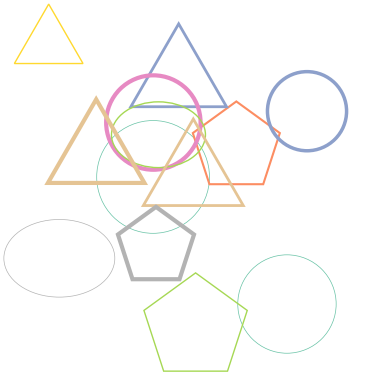[{"shape": "circle", "thickness": 0.5, "radius": 0.73, "center": [0.398, 0.54]}, {"shape": "circle", "thickness": 0.5, "radius": 0.64, "center": [0.745, 0.21]}, {"shape": "pentagon", "thickness": 1.5, "radius": 0.59, "center": [0.614, 0.618]}, {"shape": "circle", "thickness": 2.5, "radius": 0.51, "center": [0.797, 0.711]}, {"shape": "triangle", "thickness": 2, "radius": 0.72, "center": [0.464, 0.795]}, {"shape": "circle", "thickness": 3, "radius": 0.61, "center": [0.398, 0.682]}, {"shape": "oval", "thickness": 1, "radius": 0.61, "center": [0.412, 0.65]}, {"shape": "pentagon", "thickness": 1, "radius": 0.71, "center": [0.508, 0.15]}, {"shape": "triangle", "thickness": 1, "radius": 0.51, "center": [0.126, 0.886]}, {"shape": "triangle", "thickness": 2, "radius": 0.75, "center": [0.502, 0.541]}, {"shape": "triangle", "thickness": 3, "radius": 0.72, "center": [0.25, 0.597]}, {"shape": "pentagon", "thickness": 3, "radius": 0.52, "center": [0.405, 0.359]}, {"shape": "oval", "thickness": 0.5, "radius": 0.72, "center": [0.154, 0.329]}]